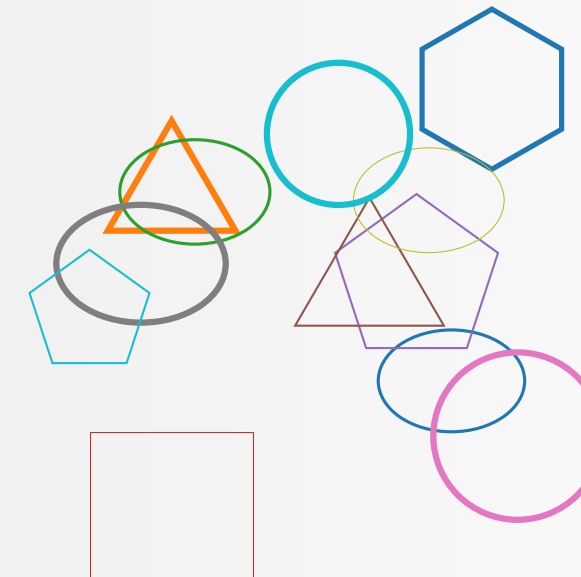[{"shape": "oval", "thickness": 1.5, "radius": 0.63, "center": [0.777, 0.34]}, {"shape": "hexagon", "thickness": 2.5, "radius": 0.69, "center": [0.846, 0.845]}, {"shape": "triangle", "thickness": 3, "radius": 0.63, "center": [0.295, 0.663]}, {"shape": "oval", "thickness": 1.5, "radius": 0.65, "center": [0.335, 0.667]}, {"shape": "square", "thickness": 0.5, "radius": 0.7, "center": [0.295, 0.111]}, {"shape": "pentagon", "thickness": 1, "radius": 0.74, "center": [0.717, 0.516]}, {"shape": "triangle", "thickness": 1, "radius": 0.74, "center": [0.636, 0.509]}, {"shape": "circle", "thickness": 3, "radius": 0.72, "center": [0.89, 0.244]}, {"shape": "oval", "thickness": 3, "radius": 0.73, "center": [0.243, 0.542]}, {"shape": "oval", "thickness": 0.5, "radius": 0.65, "center": [0.738, 0.652]}, {"shape": "circle", "thickness": 3, "radius": 0.62, "center": [0.582, 0.767]}, {"shape": "pentagon", "thickness": 1, "radius": 0.54, "center": [0.154, 0.458]}]